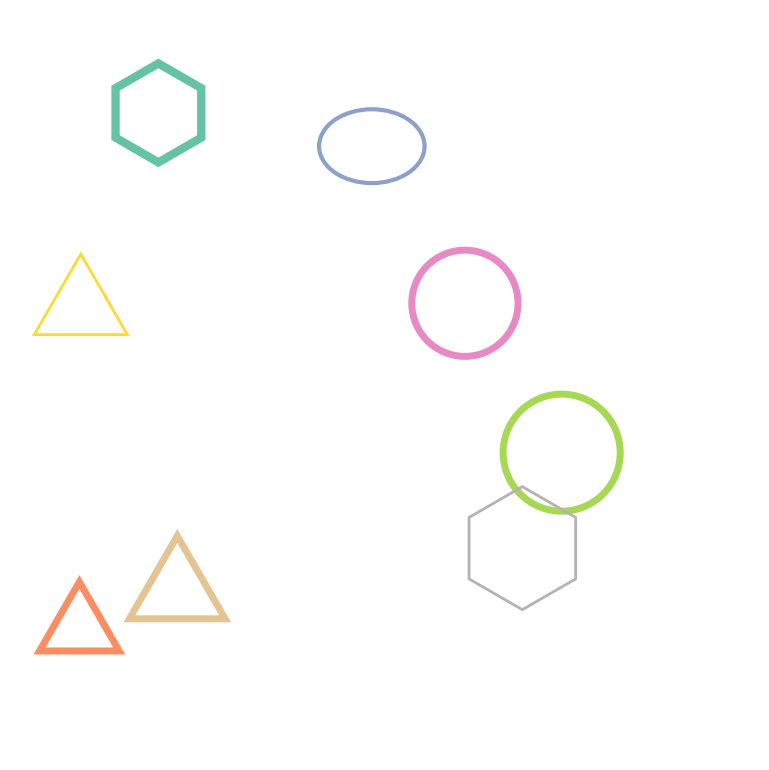[{"shape": "hexagon", "thickness": 3, "radius": 0.32, "center": [0.206, 0.853]}, {"shape": "triangle", "thickness": 2.5, "radius": 0.3, "center": [0.103, 0.184]}, {"shape": "oval", "thickness": 1.5, "radius": 0.34, "center": [0.483, 0.81]}, {"shape": "circle", "thickness": 2.5, "radius": 0.34, "center": [0.604, 0.606]}, {"shape": "circle", "thickness": 2.5, "radius": 0.38, "center": [0.729, 0.412]}, {"shape": "triangle", "thickness": 1, "radius": 0.35, "center": [0.105, 0.6]}, {"shape": "triangle", "thickness": 2.5, "radius": 0.36, "center": [0.23, 0.232]}, {"shape": "hexagon", "thickness": 1, "radius": 0.4, "center": [0.678, 0.288]}]